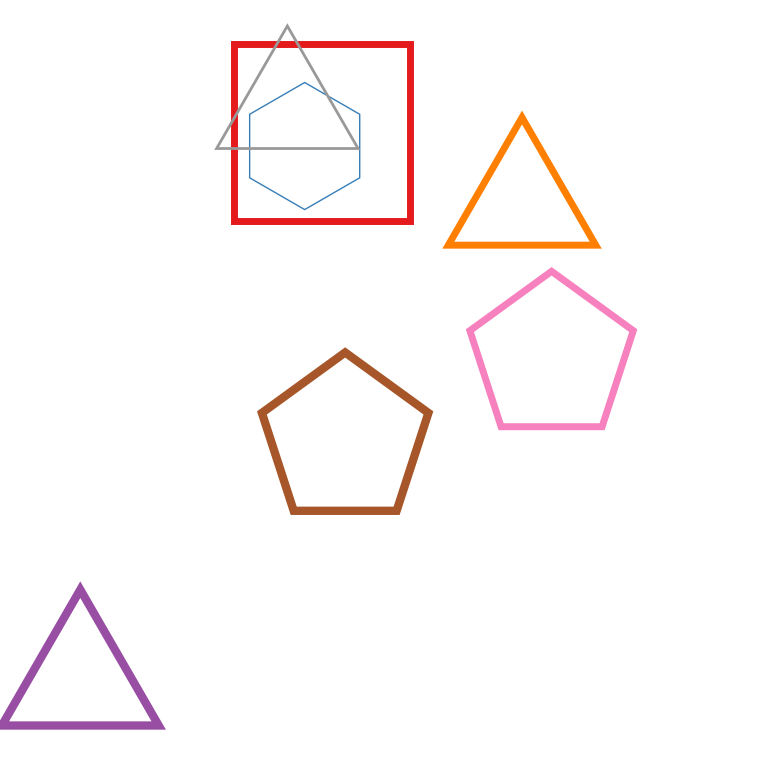[{"shape": "square", "thickness": 2.5, "radius": 0.57, "center": [0.418, 0.828]}, {"shape": "hexagon", "thickness": 0.5, "radius": 0.41, "center": [0.396, 0.81]}, {"shape": "triangle", "thickness": 3, "radius": 0.59, "center": [0.104, 0.117]}, {"shape": "triangle", "thickness": 2.5, "radius": 0.55, "center": [0.678, 0.737]}, {"shape": "pentagon", "thickness": 3, "radius": 0.57, "center": [0.448, 0.429]}, {"shape": "pentagon", "thickness": 2.5, "radius": 0.56, "center": [0.716, 0.536]}, {"shape": "triangle", "thickness": 1, "radius": 0.53, "center": [0.373, 0.86]}]